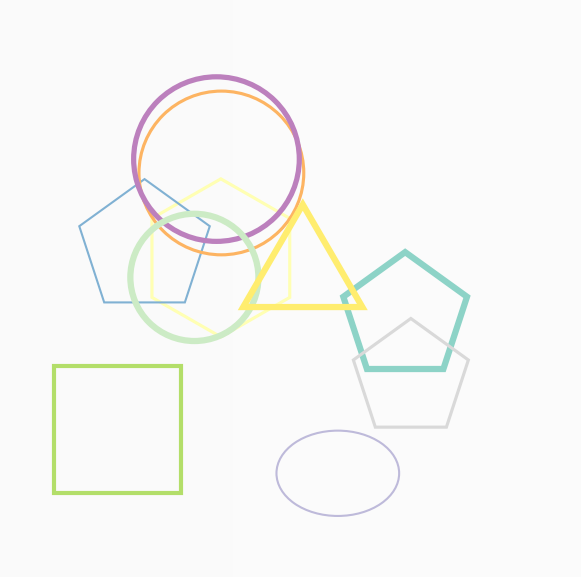[{"shape": "pentagon", "thickness": 3, "radius": 0.56, "center": [0.697, 0.451]}, {"shape": "hexagon", "thickness": 1.5, "radius": 0.68, "center": [0.38, 0.553]}, {"shape": "oval", "thickness": 1, "radius": 0.53, "center": [0.581, 0.18]}, {"shape": "pentagon", "thickness": 1, "radius": 0.59, "center": [0.249, 0.571]}, {"shape": "circle", "thickness": 1.5, "radius": 0.71, "center": [0.381, 0.7]}, {"shape": "square", "thickness": 2, "radius": 0.55, "center": [0.202, 0.255]}, {"shape": "pentagon", "thickness": 1.5, "radius": 0.52, "center": [0.707, 0.344]}, {"shape": "circle", "thickness": 2.5, "radius": 0.71, "center": [0.372, 0.724]}, {"shape": "circle", "thickness": 3, "radius": 0.55, "center": [0.334, 0.519]}, {"shape": "triangle", "thickness": 3, "radius": 0.59, "center": [0.521, 0.527]}]